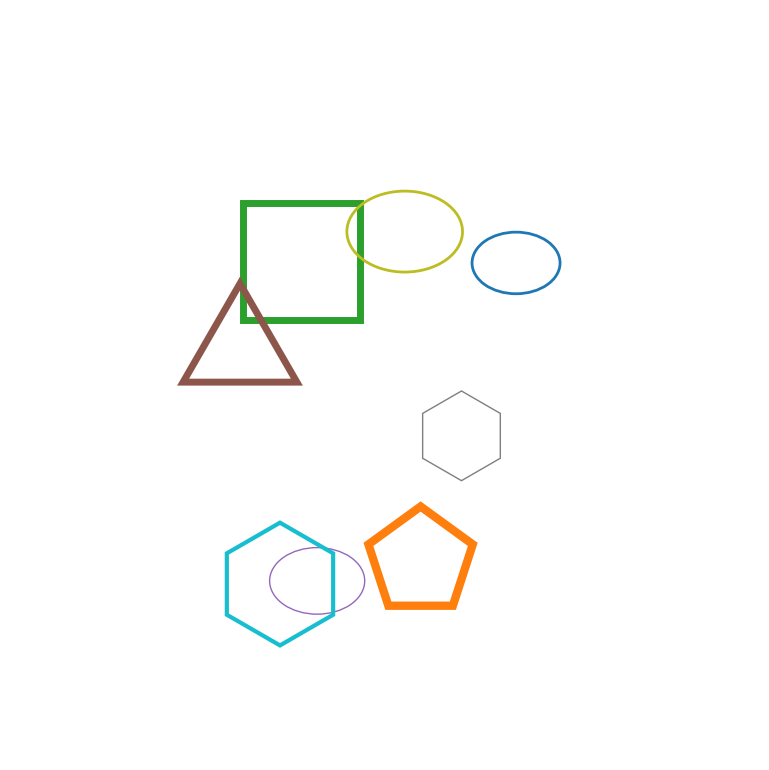[{"shape": "oval", "thickness": 1, "radius": 0.29, "center": [0.67, 0.659]}, {"shape": "pentagon", "thickness": 3, "radius": 0.36, "center": [0.546, 0.271]}, {"shape": "square", "thickness": 2.5, "radius": 0.38, "center": [0.392, 0.661]}, {"shape": "oval", "thickness": 0.5, "radius": 0.31, "center": [0.412, 0.246]}, {"shape": "triangle", "thickness": 2.5, "radius": 0.43, "center": [0.312, 0.546]}, {"shape": "hexagon", "thickness": 0.5, "radius": 0.29, "center": [0.599, 0.434]}, {"shape": "oval", "thickness": 1, "radius": 0.38, "center": [0.526, 0.699]}, {"shape": "hexagon", "thickness": 1.5, "radius": 0.4, "center": [0.364, 0.241]}]